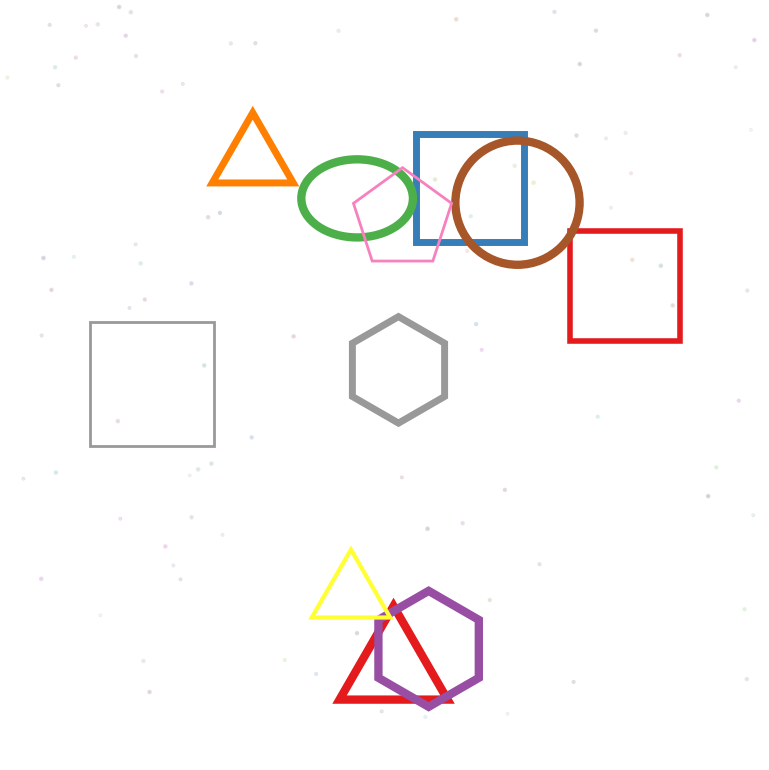[{"shape": "square", "thickness": 2, "radius": 0.36, "center": [0.812, 0.629]}, {"shape": "triangle", "thickness": 3, "radius": 0.41, "center": [0.511, 0.132]}, {"shape": "square", "thickness": 2.5, "radius": 0.35, "center": [0.61, 0.756]}, {"shape": "oval", "thickness": 3, "radius": 0.36, "center": [0.464, 0.742]}, {"shape": "hexagon", "thickness": 3, "radius": 0.38, "center": [0.557, 0.157]}, {"shape": "triangle", "thickness": 2.5, "radius": 0.3, "center": [0.328, 0.793]}, {"shape": "triangle", "thickness": 1.5, "radius": 0.29, "center": [0.456, 0.227]}, {"shape": "circle", "thickness": 3, "radius": 0.4, "center": [0.672, 0.737]}, {"shape": "pentagon", "thickness": 1, "radius": 0.34, "center": [0.523, 0.715]}, {"shape": "square", "thickness": 1, "radius": 0.4, "center": [0.198, 0.501]}, {"shape": "hexagon", "thickness": 2.5, "radius": 0.35, "center": [0.518, 0.52]}]